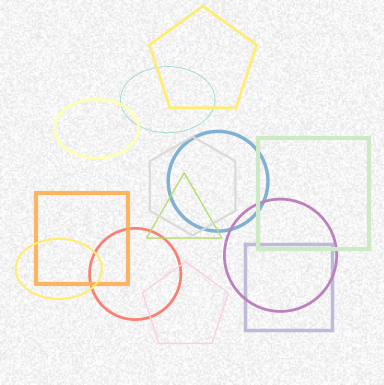[{"shape": "oval", "thickness": 0.5, "radius": 0.61, "center": [0.436, 0.741]}, {"shape": "oval", "thickness": 2, "radius": 0.55, "center": [0.251, 0.666]}, {"shape": "square", "thickness": 2.5, "radius": 0.56, "center": [0.749, 0.254]}, {"shape": "circle", "thickness": 2, "radius": 0.59, "center": [0.351, 0.288]}, {"shape": "circle", "thickness": 2.5, "radius": 0.65, "center": [0.567, 0.529]}, {"shape": "square", "thickness": 3, "radius": 0.59, "center": [0.213, 0.381]}, {"shape": "triangle", "thickness": 1, "radius": 0.57, "center": [0.478, 0.438]}, {"shape": "pentagon", "thickness": 1, "radius": 0.59, "center": [0.481, 0.203]}, {"shape": "hexagon", "thickness": 1.5, "radius": 0.64, "center": [0.5, 0.517]}, {"shape": "circle", "thickness": 2, "radius": 0.73, "center": [0.729, 0.337]}, {"shape": "square", "thickness": 3, "radius": 0.72, "center": [0.815, 0.498]}, {"shape": "oval", "thickness": 1.5, "radius": 0.56, "center": [0.153, 0.302]}, {"shape": "pentagon", "thickness": 2, "radius": 0.73, "center": [0.527, 0.838]}]